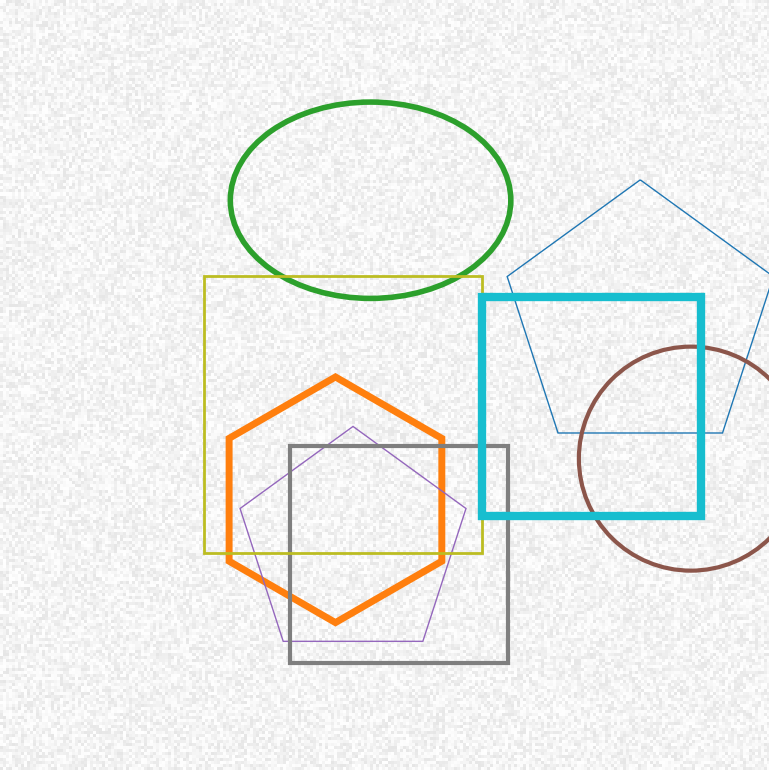[{"shape": "pentagon", "thickness": 0.5, "radius": 0.91, "center": [0.832, 0.585]}, {"shape": "hexagon", "thickness": 2.5, "radius": 0.8, "center": [0.436, 0.351]}, {"shape": "oval", "thickness": 2, "radius": 0.91, "center": [0.481, 0.74]}, {"shape": "pentagon", "thickness": 0.5, "radius": 0.77, "center": [0.458, 0.292]}, {"shape": "circle", "thickness": 1.5, "radius": 0.73, "center": [0.897, 0.404]}, {"shape": "square", "thickness": 1.5, "radius": 0.71, "center": [0.518, 0.28]}, {"shape": "square", "thickness": 1, "radius": 0.9, "center": [0.445, 0.462]}, {"shape": "square", "thickness": 3, "radius": 0.71, "center": [0.768, 0.472]}]